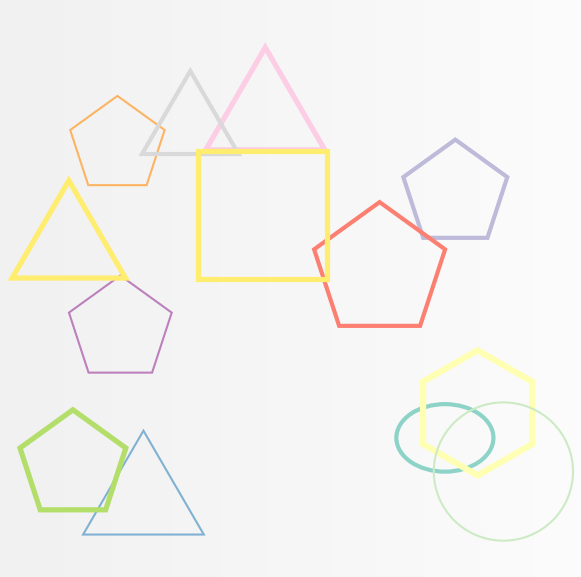[{"shape": "oval", "thickness": 2, "radius": 0.42, "center": [0.765, 0.241]}, {"shape": "hexagon", "thickness": 3, "radius": 0.54, "center": [0.822, 0.284]}, {"shape": "pentagon", "thickness": 2, "radius": 0.47, "center": [0.783, 0.663]}, {"shape": "pentagon", "thickness": 2, "radius": 0.59, "center": [0.653, 0.531]}, {"shape": "triangle", "thickness": 1, "radius": 0.6, "center": [0.247, 0.133]}, {"shape": "pentagon", "thickness": 1, "radius": 0.43, "center": [0.202, 0.748]}, {"shape": "pentagon", "thickness": 2.5, "radius": 0.48, "center": [0.125, 0.194]}, {"shape": "triangle", "thickness": 2.5, "radius": 0.59, "center": [0.456, 0.799]}, {"shape": "triangle", "thickness": 2, "radius": 0.48, "center": [0.327, 0.78]}, {"shape": "pentagon", "thickness": 1, "radius": 0.46, "center": [0.207, 0.429]}, {"shape": "circle", "thickness": 1, "radius": 0.6, "center": [0.866, 0.183]}, {"shape": "triangle", "thickness": 2.5, "radius": 0.56, "center": [0.118, 0.574]}, {"shape": "square", "thickness": 2.5, "radius": 0.56, "center": [0.451, 0.627]}]